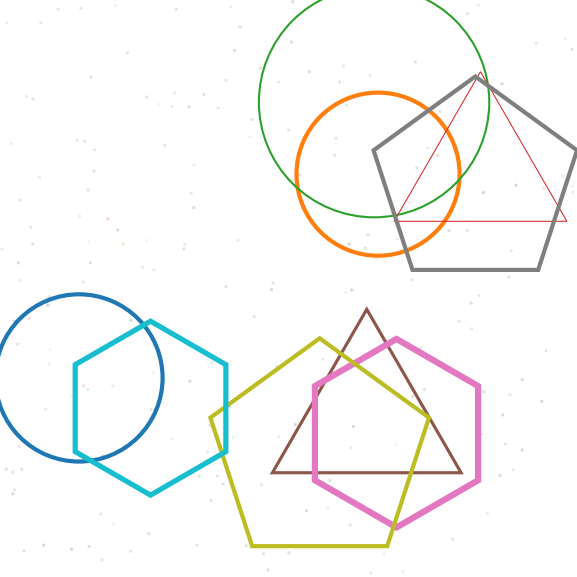[{"shape": "circle", "thickness": 2, "radius": 0.72, "center": [0.137, 0.345]}, {"shape": "circle", "thickness": 2, "radius": 0.71, "center": [0.655, 0.698]}, {"shape": "circle", "thickness": 1, "radius": 1.0, "center": [0.648, 0.822]}, {"shape": "triangle", "thickness": 0.5, "radius": 0.86, "center": [0.832, 0.702]}, {"shape": "triangle", "thickness": 1.5, "radius": 0.94, "center": [0.635, 0.275]}, {"shape": "hexagon", "thickness": 3, "radius": 0.82, "center": [0.687, 0.249]}, {"shape": "pentagon", "thickness": 2, "radius": 0.93, "center": [0.823, 0.682]}, {"shape": "pentagon", "thickness": 2, "radius": 0.99, "center": [0.554, 0.214]}, {"shape": "hexagon", "thickness": 2.5, "radius": 0.75, "center": [0.261, 0.292]}]